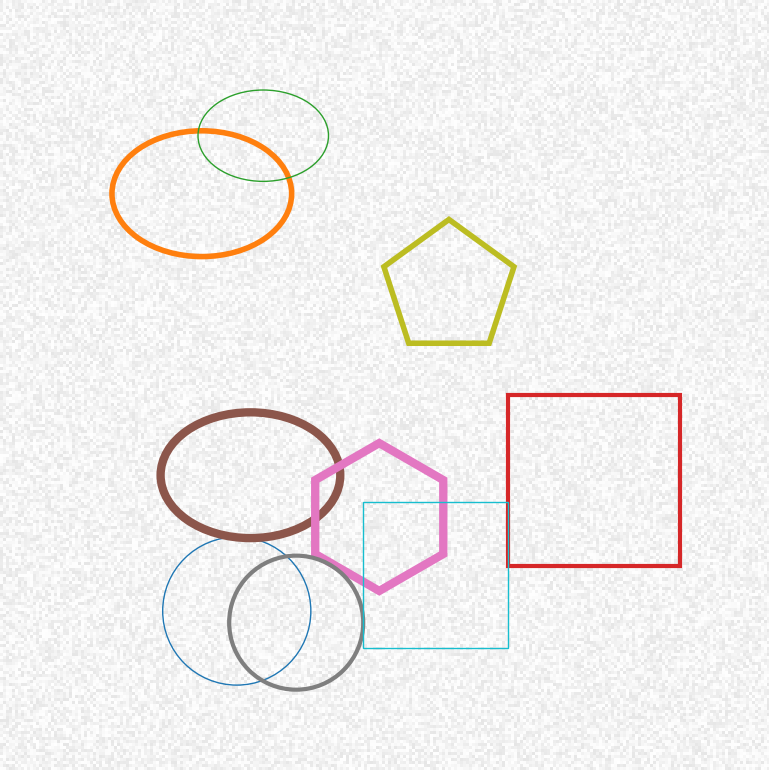[{"shape": "circle", "thickness": 0.5, "radius": 0.48, "center": [0.307, 0.206]}, {"shape": "oval", "thickness": 2, "radius": 0.58, "center": [0.262, 0.748]}, {"shape": "oval", "thickness": 0.5, "radius": 0.42, "center": [0.342, 0.824]}, {"shape": "square", "thickness": 1.5, "radius": 0.56, "center": [0.771, 0.376]}, {"shape": "oval", "thickness": 3, "radius": 0.58, "center": [0.325, 0.383]}, {"shape": "hexagon", "thickness": 3, "radius": 0.48, "center": [0.493, 0.329]}, {"shape": "circle", "thickness": 1.5, "radius": 0.44, "center": [0.385, 0.191]}, {"shape": "pentagon", "thickness": 2, "radius": 0.44, "center": [0.583, 0.626]}, {"shape": "square", "thickness": 0.5, "radius": 0.47, "center": [0.565, 0.253]}]